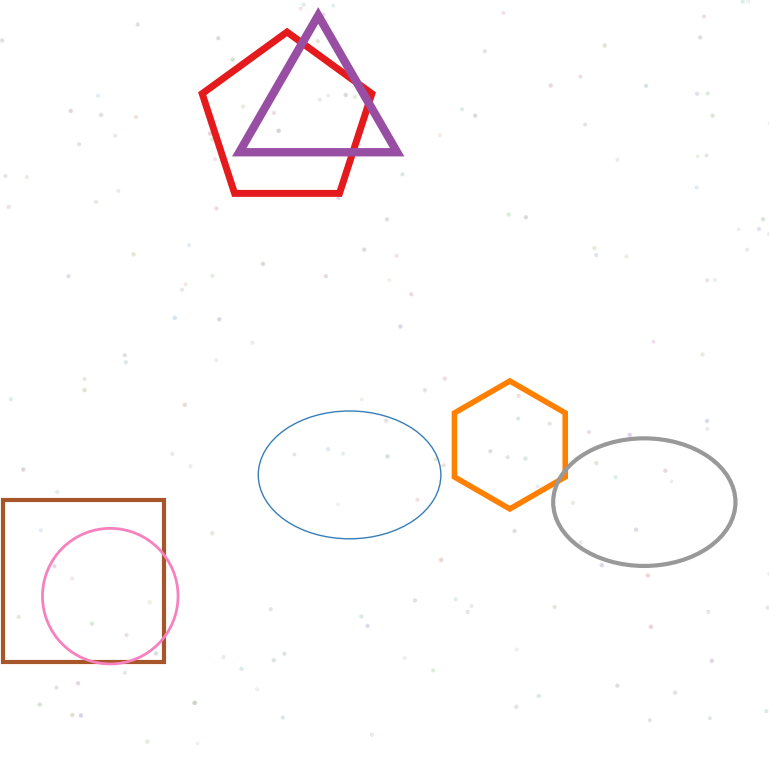[{"shape": "pentagon", "thickness": 2.5, "radius": 0.58, "center": [0.373, 0.843]}, {"shape": "oval", "thickness": 0.5, "radius": 0.59, "center": [0.454, 0.383]}, {"shape": "triangle", "thickness": 3, "radius": 0.59, "center": [0.413, 0.861]}, {"shape": "hexagon", "thickness": 2, "radius": 0.42, "center": [0.662, 0.422]}, {"shape": "square", "thickness": 1.5, "radius": 0.52, "center": [0.108, 0.245]}, {"shape": "circle", "thickness": 1, "radius": 0.44, "center": [0.143, 0.226]}, {"shape": "oval", "thickness": 1.5, "radius": 0.59, "center": [0.837, 0.348]}]